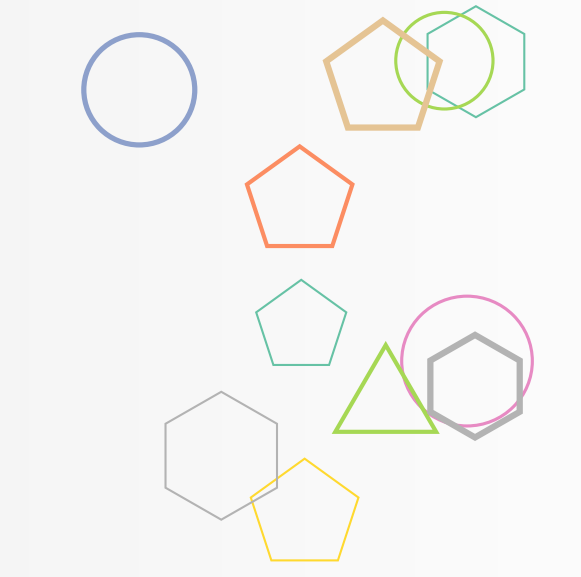[{"shape": "hexagon", "thickness": 1, "radius": 0.48, "center": [0.819, 0.892]}, {"shape": "pentagon", "thickness": 1, "radius": 0.41, "center": [0.518, 0.433]}, {"shape": "pentagon", "thickness": 2, "radius": 0.48, "center": [0.516, 0.65]}, {"shape": "circle", "thickness": 2.5, "radius": 0.48, "center": [0.24, 0.844]}, {"shape": "circle", "thickness": 1.5, "radius": 0.56, "center": [0.803, 0.374]}, {"shape": "triangle", "thickness": 2, "radius": 0.5, "center": [0.664, 0.301]}, {"shape": "circle", "thickness": 1.5, "radius": 0.42, "center": [0.765, 0.894]}, {"shape": "pentagon", "thickness": 1, "radius": 0.49, "center": [0.524, 0.108]}, {"shape": "pentagon", "thickness": 3, "radius": 0.51, "center": [0.659, 0.861]}, {"shape": "hexagon", "thickness": 3, "radius": 0.44, "center": [0.817, 0.33]}, {"shape": "hexagon", "thickness": 1, "radius": 0.55, "center": [0.381, 0.21]}]